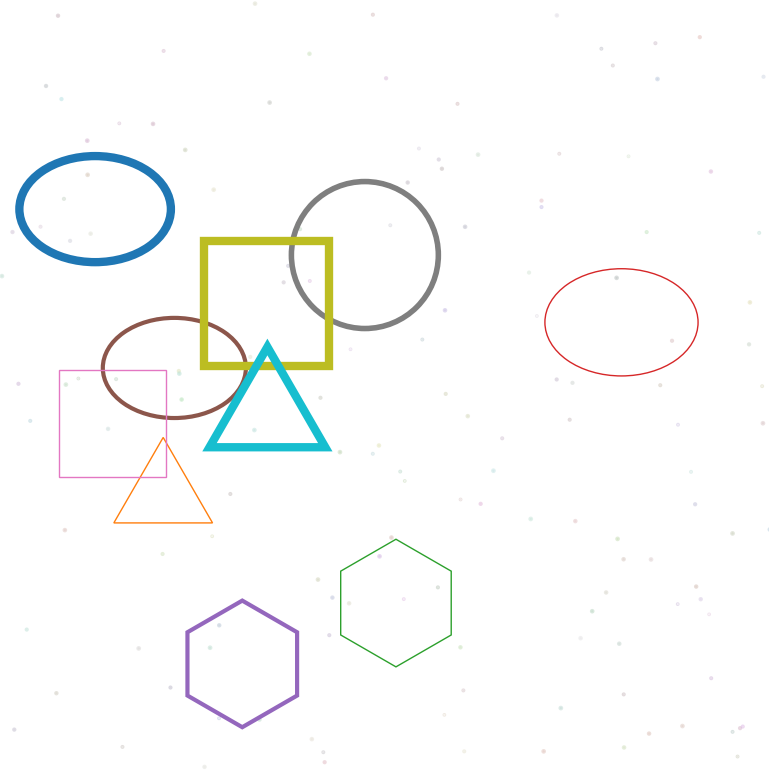[{"shape": "oval", "thickness": 3, "radius": 0.49, "center": [0.124, 0.728]}, {"shape": "triangle", "thickness": 0.5, "radius": 0.37, "center": [0.212, 0.358]}, {"shape": "hexagon", "thickness": 0.5, "radius": 0.41, "center": [0.514, 0.217]}, {"shape": "oval", "thickness": 0.5, "radius": 0.5, "center": [0.807, 0.581]}, {"shape": "hexagon", "thickness": 1.5, "radius": 0.41, "center": [0.315, 0.138]}, {"shape": "oval", "thickness": 1.5, "radius": 0.46, "center": [0.226, 0.522]}, {"shape": "square", "thickness": 0.5, "radius": 0.35, "center": [0.146, 0.45]}, {"shape": "circle", "thickness": 2, "radius": 0.48, "center": [0.474, 0.669]}, {"shape": "square", "thickness": 3, "radius": 0.4, "center": [0.346, 0.606]}, {"shape": "triangle", "thickness": 3, "radius": 0.43, "center": [0.347, 0.463]}]